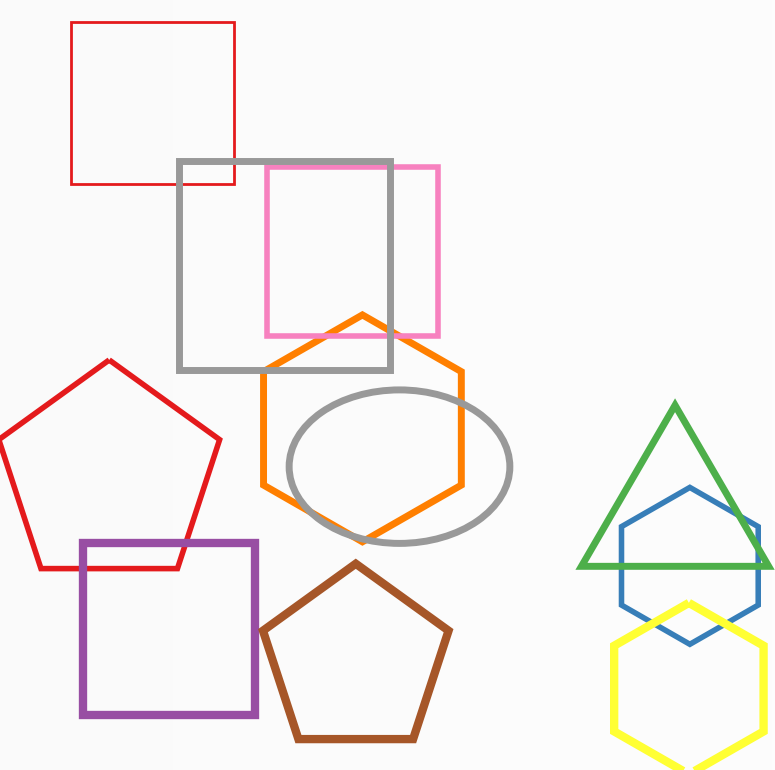[{"shape": "square", "thickness": 1, "radius": 0.52, "center": [0.197, 0.867]}, {"shape": "pentagon", "thickness": 2, "radius": 0.75, "center": [0.141, 0.383]}, {"shape": "hexagon", "thickness": 2, "radius": 0.51, "center": [0.89, 0.265]}, {"shape": "triangle", "thickness": 2.5, "radius": 0.7, "center": [0.871, 0.334]}, {"shape": "square", "thickness": 3, "radius": 0.56, "center": [0.218, 0.183]}, {"shape": "hexagon", "thickness": 2.5, "radius": 0.74, "center": [0.468, 0.444]}, {"shape": "hexagon", "thickness": 3, "radius": 0.56, "center": [0.889, 0.106]}, {"shape": "pentagon", "thickness": 3, "radius": 0.63, "center": [0.459, 0.142]}, {"shape": "square", "thickness": 2, "radius": 0.55, "center": [0.454, 0.673]}, {"shape": "oval", "thickness": 2.5, "radius": 0.71, "center": [0.515, 0.394]}, {"shape": "square", "thickness": 2.5, "radius": 0.68, "center": [0.367, 0.655]}]